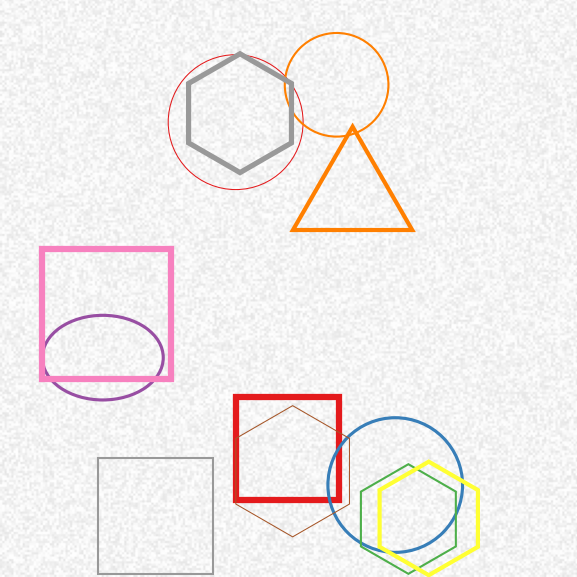[{"shape": "circle", "thickness": 0.5, "radius": 0.58, "center": [0.408, 0.788]}, {"shape": "square", "thickness": 3, "radius": 0.45, "center": [0.497, 0.223]}, {"shape": "circle", "thickness": 1.5, "radius": 0.58, "center": [0.684, 0.159]}, {"shape": "hexagon", "thickness": 1, "radius": 0.47, "center": [0.707, 0.1]}, {"shape": "oval", "thickness": 1.5, "radius": 0.52, "center": [0.178, 0.38]}, {"shape": "circle", "thickness": 1, "radius": 0.45, "center": [0.583, 0.852]}, {"shape": "triangle", "thickness": 2, "radius": 0.6, "center": [0.611, 0.66]}, {"shape": "hexagon", "thickness": 2, "radius": 0.49, "center": [0.742, 0.101]}, {"shape": "hexagon", "thickness": 0.5, "radius": 0.57, "center": [0.507, 0.183]}, {"shape": "square", "thickness": 3, "radius": 0.56, "center": [0.184, 0.455]}, {"shape": "square", "thickness": 1, "radius": 0.5, "center": [0.269, 0.106]}, {"shape": "hexagon", "thickness": 2.5, "radius": 0.51, "center": [0.416, 0.803]}]